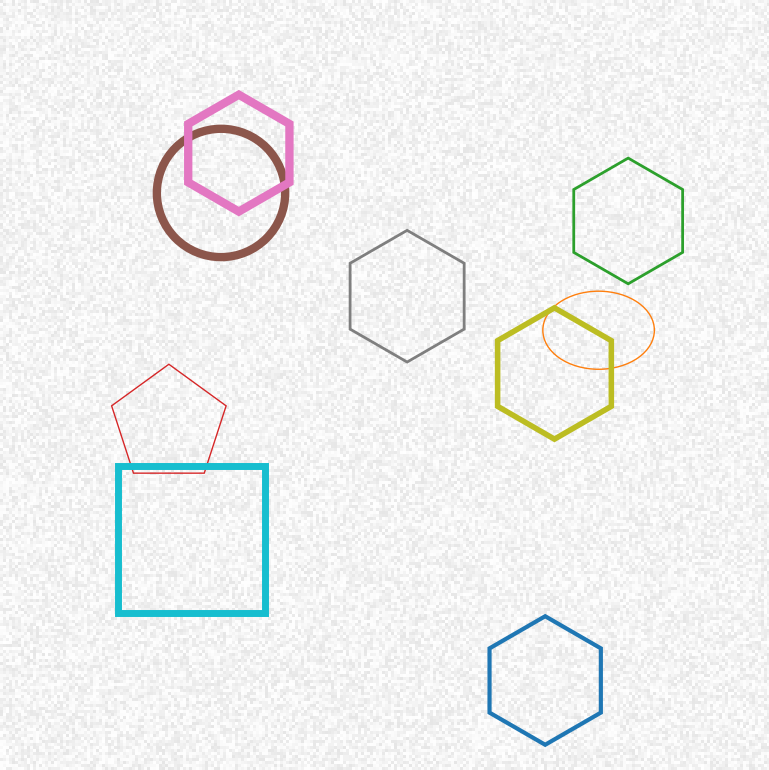[{"shape": "hexagon", "thickness": 1.5, "radius": 0.42, "center": [0.708, 0.116]}, {"shape": "oval", "thickness": 0.5, "radius": 0.36, "center": [0.777, 0.571]}, {"shape": "hexagon", "thickness": 1, "radius": 0.41, "center": [0.816, 0.713]}, {"shape": "pentagon", "thickness": 0.5, "radius": 0.39, "center": [0.219, 0.449]}, {"shape": "circle", "thickness": 3, "radius": 0.42, "center": [0.287, 0.749]}, {"shape": "hexagon", "thickness": 3, "radius": 0.38, "center": [0.31, 0.801]}, {"shape": "hexagon", "thickness": 1, "radius": 0.43, "center": [0.529, 0.615]}, {"shape": "hexagon", "thickness": 2, "radius": 0.43, "center": [0.72, 0.515]}, {"shape": "square", "thickness": 2.5, "radius": 0.48, "center": [0.248, 0.299]}]